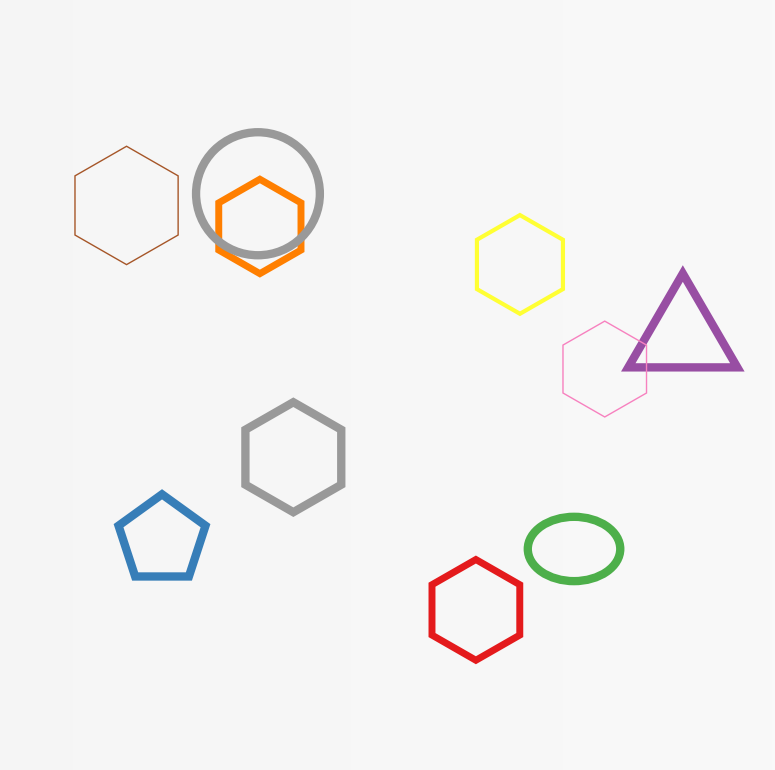[{"shape": "hexagon", "thickness": 2.5, "radius": 0.33, "center": [0.614, 0.208]}, {"shape": "pentagon", "thickness": 3, "radius": 0.29, "center": [0.209, 0.299]}, {"shape": "oval", "thickness": 3, "radius": 0.3, "center": [0.741, 0.287]}, {"shape": "triangle", "thickness": 3, "radius": 0.41, "center": [0.881, 0.564]}, {"shape": "hexagon", "thickness": 2.5, "radius": 0.31, "center": [0.335, 0.706]}, {"shape": "hexagon", "thickness": 1.5, "radius": 0.32, "center": [0.671, 0.657]}, {"shape": "hexagon", "thickness": 0.5, "radius": 0.38, "center": [0.163, 0.733]}, {"shape": "hexagon", "thickness": 0.5, "radius": 0.31, "center": [0.78, 0.521]}, {"shape": "hexagon", "thickness": 3, "radius": 0.36, "center": [0.379, 0.406]}, {"shape": "circle", "thickness": 3, "radius": 0.4, "center": [0.333, 0.748]}]